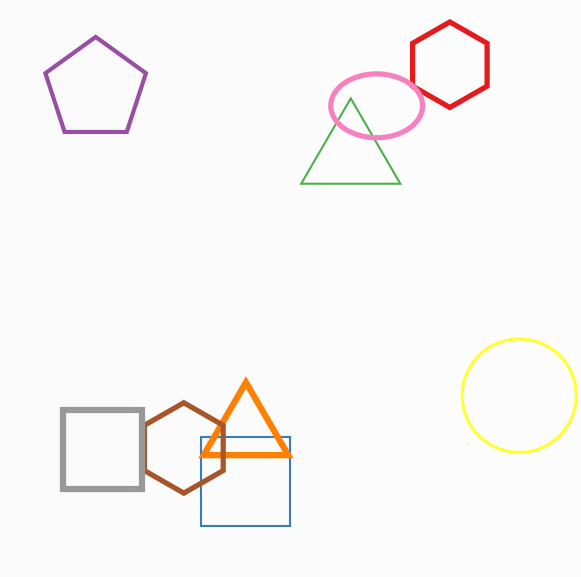[{"shape": "hexagon", "thickness": 2.5, "radius": 0.37, "center": [0.774, 0.887]}, {"shape": "square", "thickness": 1, "radius": 0.38, "center": [0.422, 0.165]}, {"shape": "triangle", "thickness": 1, "radius": 0.49, "center": [0.603, 0.73]}, {"shape": "pentagon", "thickness": 2, "radius": 0.45, "center": [0.165, 0.844]}, {"shape": "triangle", "thickness": 3, "radius": 0.42, "center": [0.423, 0.253]}, {"shape": "circle", "thickness": 1.5, "radius": 0.49, "center": [0.893, 0.314]}, {"shape": "hexagon", "thickness": 2.5, "radius": 0.39, "center": [0.316, 0.223]}, {"shape": "oval", "thickness": 2.5, "radius": 0.39, "center": [0.648, 0.816]}, {"shape": "square", "thickness": 3, "radius": 0.34, "center": [0.176, 0.221]}]